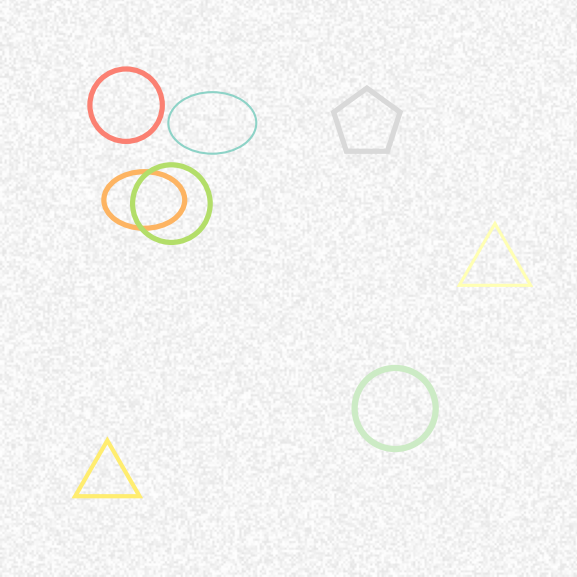[{"shape": "oval", "thickness": 1, "radius": 0.38, "center": [0.368, 0.786]}, {"shape": "triangle", "thickness": 1.5, "radius": 0.36, "center": [0.857, 0.541]}, {"shape": "circle", "thickness": 2.5, "radius": 0.31, "center": [0.218, 0.817]}, {"shape": "oval", "thickness": 2.5, "radius": 0.35, "center": [0.25, 0.653]}, {"shape": "circle", "thickness": 2.5, "radius": 0.34, "center": [0.297, 0.647]}, {"shape": "pentagon", "thickness": 2.5, "radius": 0.3, "center": [0.635, 0.786]}, {"shape": "circle", "thickness": 3, "radius": 0.35, "center": [0.684, 0.292]}, {"shape": "triangle", "thickness": 2, "radius": 0.32, "center": [0.186, 0.172]}]